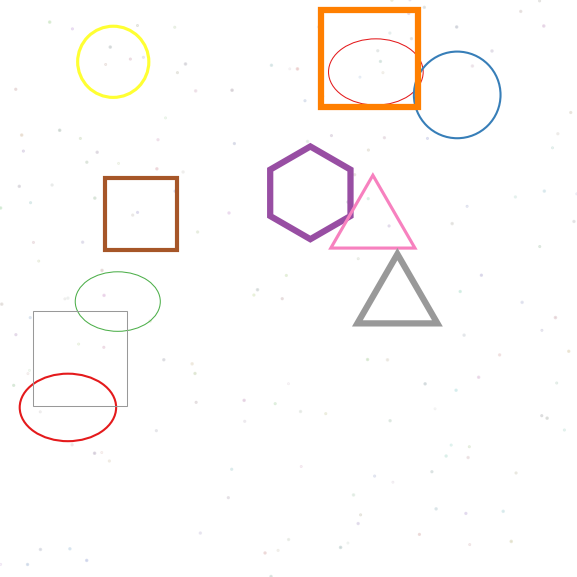[{"shape": "oval", "thickness": 0.5, "radius": 0.41, "center": [0.651, 0.875]}, {"shape": "oval", "thickness": 1, "radius": 0.42, "center": [0.118, 0.294]}, {"shape": "circle", "thickness": 1, "radius": 0.38, "center": [0.792, 0.835]}, {"shape": "oval", "thickness": 0.5, "radius": 0.37, "center": [0.204, 0.477]}, {"shape": "hexagon", "thickness": 3, "radius": 0.4, "center": [0.537, 0.665]}, {"shape": "square", "thickness": 3, "radius": 0.42, "center": [0.64, 0.898]}, {"shape": "circle", "thickness": 1.5, "radius": 0.31, "center": [0.196, 0.892]}, {"shape": "square", "thickness": 2, "radius": 0.31, "center": [0.245, 0.629]}, {"shape": "triangle", "thickness": 1.5, "radius": 0.42, "center": [0.646, 0.612]}, {"shape": "square", "thickness": 0.5, "radius": 0.41, "center": [0.138, 0.379]}, {"shape": "triangle", "thickness": 3, "radius": 0.4, "center": [0.688, 0.479]}]